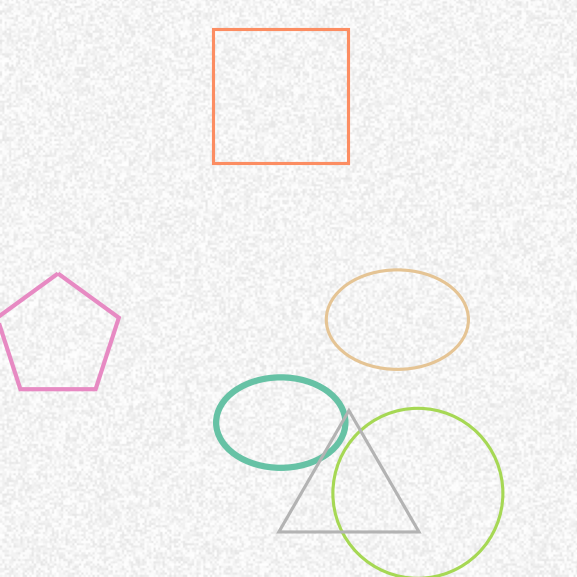[{"shape": "oval", "thickness": 3, "radius": 0.56, "center": [0.486, 0.267]}, {"shape": "square", "thickness": 1.5, "radius": 0.58, "center": [0.486, 0.833]}, {"shape": "pentagon", "thickness": 2, "radius": 0.55, "center": [0.1, 0.415]}, {"shape": "circle", "thickness": 1.5, "radius": 0.74, "center": [0.724, 0.145]}, {"shape": "oval", "thickness": 1.5, "radius": 0.62, "center": [0.688, 0.446]}, {"shape": "triangle", "thickness": 1.5, "radius": 0.7, "center": [0.604, 0.148]}]